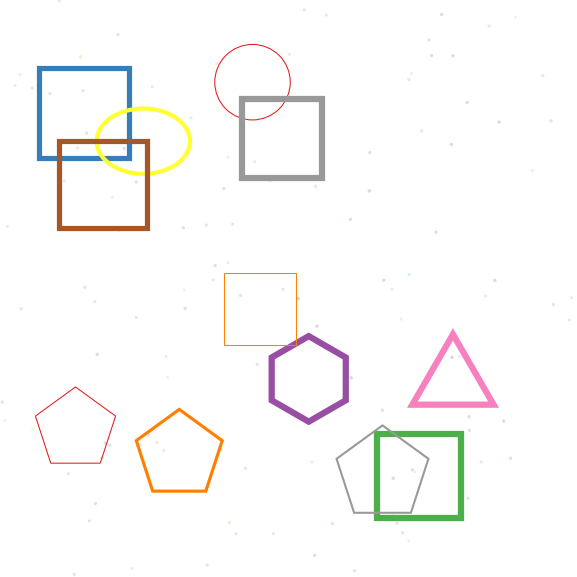[{"shape": "circle", "thickness": 0.5, "radius": 0.33, "center": [0.437, 0.857]}, {"shape": "pentagon", "thickness": 0.5, "radius": 0.36, "center": [0.131, 0.256]}, {"shape": "square", "thickness": 2.5, "radius": 0.39, "center": [0.146, 0.803]}, {"shape": "square", "thickness": 3, "radius": 0.37, "center": [0.726, 0.175]}, {"shape": "hexagon", "thickness": 3, "radius": 0.37, "center": [0.535, 0.343]}, {"shape": "pentagon", "thickness": 1.5, "radius": 0.39, "center": [0.31, 0.212]}, {"shape": "square", "thickness": 0.5, "radius": 0.31, "center": [0.45, 0.464]}, {"shape": "oval", "thickness": 2, "radius": 0.4, "center": [0.248, 0.755]}, {"shape": "square", "thickness": 2.5, "radius": 0.38, "center": [0.178, 0.679]}, {"shape": "triangle", "thickness": 3, "radius": 0.41, "center": [0.784, 0.339]}, {"shape": "square", "thickness": 3, "radius": 0.34, "center": [0.488, 0.759]}, {"shape": "pentagon", "thickness": 1, "radius": 0.42, "center": [0.662, 0.179]}]